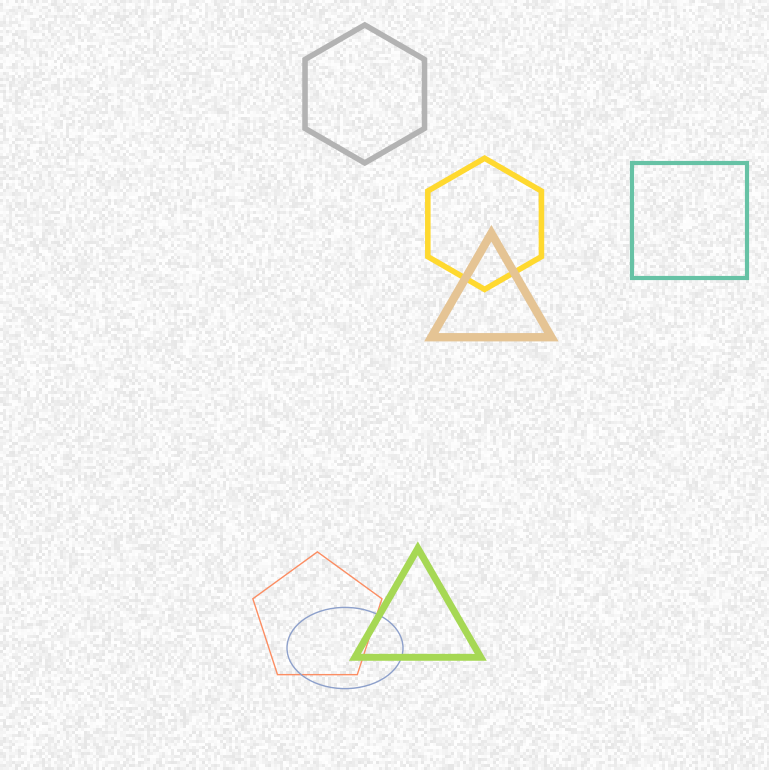[{"shape": "square", "thickness": 1.5, "radius": 0.37, "center": [0.896, 0.713]}, {"shape": "pentagon", "thickness": 0.5, "radius": 0.44, "center": [0.412, 0.195]}, {"shape": "oval", "thickness": 0.5, "radius": 0.38, "center": [0.448, 0.158]}, {"shape": "triangle", "thickness": 2.5, "radius": 0.47, "center": [0.543, 0.194]}, {"shape": "hexagon", "thickness": 2, "radius": 0.43, "center": [0.629, 0.709]}, {"shape": "triangle", "thickness": 3, "radius": 0.45, "center": [0.638, 0.607]}, {"shape": "hexagon", "thickness": 2, "radius": 0.45, "center": [0.474, 0.878]}]